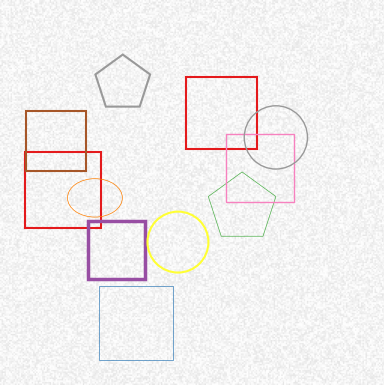[{"shape": "square", "thickness": 1.5, "radius": 0.46, "center": [0.576, 0.706]}, {"shape": "square", "thickness": 1.5, "radius": 0.49, "center": [0.164, 0.506]}, {"shape": "square", "thickness": 0.5, "radius": 0.48, "center": [0.354, 0.16]}, {"shape": "pentagon", "thickness": 0.5, "radius": 0.46, "center": [0.629, 0.461]}, {"shape": "square", "thickness": 2.5, "radius": 0.37, "center": [0.302, 0.351]}, {"shape": "oval", "thickness": 0.5, "radius": 0.36, "center": [0.247, 0.486]}, {"shape": "circle", "thickness": 1.5, "radius": 0.4, "center": [0.462, 0.371]}, {"shape": "square", "thickness": 1.5, "radius": 0.39, "center": [0.145, 0.633]}, {"shape": "square", "thickness": 1, "radius": 0.44, "center": [0.675, 0.564]}, {"shape": "pentagon", "thickness": 1.5, "radius": 0.37, "center": [0.319, 0.784]}, {"shape": "circle", "thickness": 1, "radius": 0.41, "center": [0.717, 0.643]}]